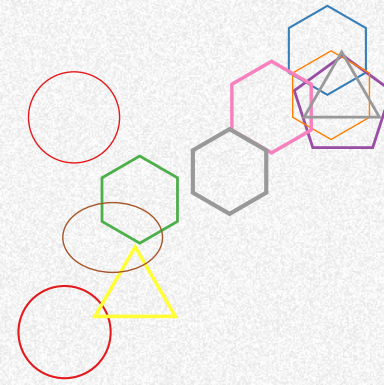[{"shape": "circle", "thickness": 1, "radius": 0.59, "center": [0.192, 0.695]}, {"shape": "circle", "thickness": 1.5, "radius": 0.6, "center": [0.168, 0.137]}, {"shape": "hexagon", "thickness": 1.5, "radius": 0.58, "center": [0.85, 0.869]}, {"shape": "hexagon", "thickness": 2, "radius": 0.57, "center": [0.363, 0.482]}, {"shape": "pentagon", "thickness": 2, "radius": 0.66, "center": [0.89, 0.724]}, {"shape": "hexagon", "thickness": 1, "radius": 0.58, "center": [0.86, 0.753]}, {"shape": "triangle", "thickness": 2.5, "radius": 0.6, "center": [0.351, 0.238]}, {"shape": "oval", "thickness": 1, "radius": 0.65, "center": [0.293, 0.383]}, {"shape": "hexagon", "thickness": 2.5, "radius": 0.59, "center": [0.705, 0.722]}, {"shape": "hexagon", "thickness": 3, "radius": 0.55, "center": [0.596, 0.555]}, {"shape": "triangle", "thickness": 2, "radius": 0.56, "center": [0.888, 0.752]}]